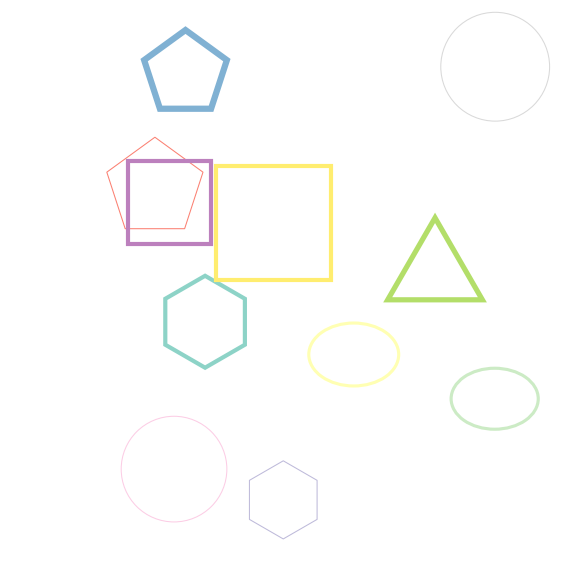[{"shape": "hexagon", "thickness": 2, "radius": 0.4, "center": [0.355, 0.442]}, {"shape": "oval", "thickness": 1.5, "radius": 0.39, "center": [0.613, 0.385]}, {"shape": "hexagon", "thickness": 0.5, "radius": 0.34, "center": [0.49, 0.134]}, {"shape": "pentagon", "thickness": 0.5, "radius": 0.44, "center": [0.268, 0.674]}, {"shape": "pentagon", "thickness": 3, "radius": 0.38, "center": [0.321, 0.872]}, {"shape": "triangle", "thickness": 2.5, "radius": 0.47, "center": [0.753, 0.527]}, {"shape": "circle", "thickness": 0.5, "radius": 0.46, "center": [0.301, 0.187]}, {"shape": "circle", "thickness": 0.5, "radius": 0.47, "center": [0.857, 0.884]}, {"shape": "square", "thickness": 2, "radius": 0.36, "center": [0.293, 0.649]}, {"shape": "oval", "thickness": 1.5, "radius": 0.38, "center": [0.857, 0.309]}, {"shape": "square", "thickness": 2, "radius": 0.5, "center": [0.474, 0.613]}]